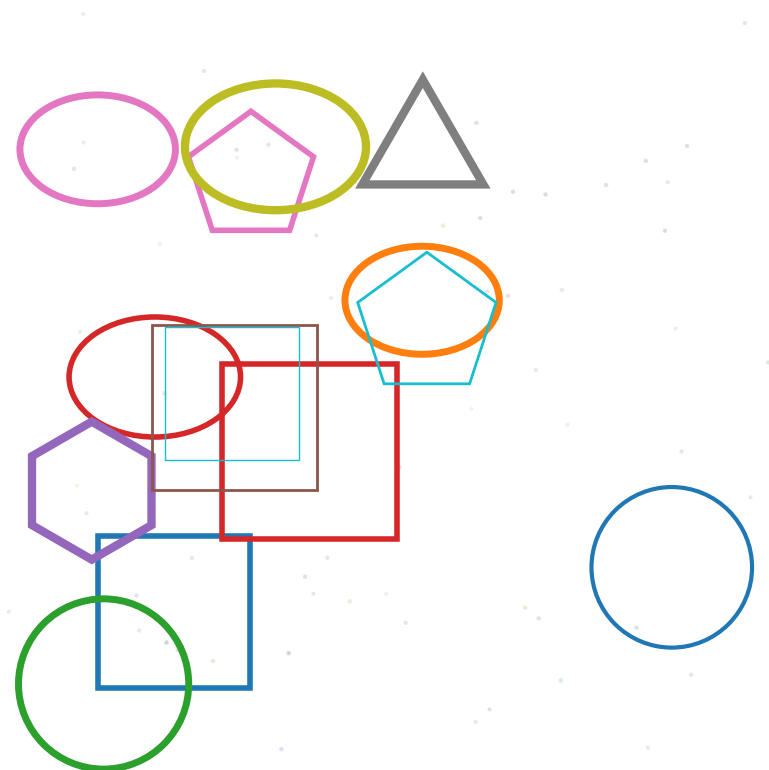[{"shape": "square", "thickness": 2, "radius": 0.49, "center": [0.226, 0.205]}, {"shape": "circle", "thickness": 1.5, "radius": 0.52, "center": [0.872, 0.263]}, {"shape": "oval", "thickness": 2.5, "radius": 0.5, "center": [0.548, 0.61]}, {"shape": "circle", "thickness": 2.5, "radius": 0.55, "center": [0.135, 0.112]}, {"shape": "square", "thickness": 2, "radius": 0.57, "center": [0.402, 0.414]}, {"shape": "oval", "thickness": 2, "radius": 0.56, "center": [0.201, 0.51]}, {"shape": "hexagon", "thickness": 3, "radius": 0.45, "center": [0.119, 0.363]}, {"shape": "square", "thickness": 1, "radius": 0.54, "center": [0.305, 0.471]}, {"shape": "oval", "thickness": 2.5, "radius": 0.5, "center": [0.127, 0.806]}, {"shape": "pentagon", "thickness": 2, "radius": 0.43, "center": [0.326, 0.77]}, {"shape": "triangle", "thickness": 3, "radius": 0.45, "center": [0.549, 0.806]}, {"shape": "oval", "thickness": 3, "radius": 0.59, "center": [0.358, 0.809]}, {"shape": "square", "thickness": 0.5, "radius": 0.43, "center": [0.301, 0.489]}, {"shape": "pentagon", "thickness": 1, "radius": 0.47, "center": [0.554, 0.578]}]